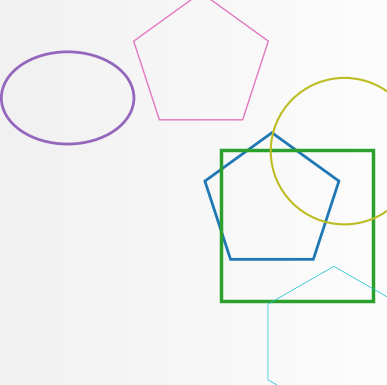[{"shape": "pentagon", "thickness": 2, "radius": 0.91, "center": [0.702, 0.473]}, {"shape": "square", "thickness": 2.5, "radius": 0.98, "center": [0.766, 0.415]}, {"shape": "oval", "thickness": 2, "radius": 0.86, "center": [0.175, 0.746]}, {"shape": "pentagon", "thickness": 1, "radius": 0.91, "center": [0.519, 0.837]}, {"shape": "circle", "thickness": 1.5, "radius": 0.95, "center": [0.889, 0.607]}, {"shape": "hexagon", "thickness": 0.5, "radius": 0.98, "center": [0.862, 0.112]}]